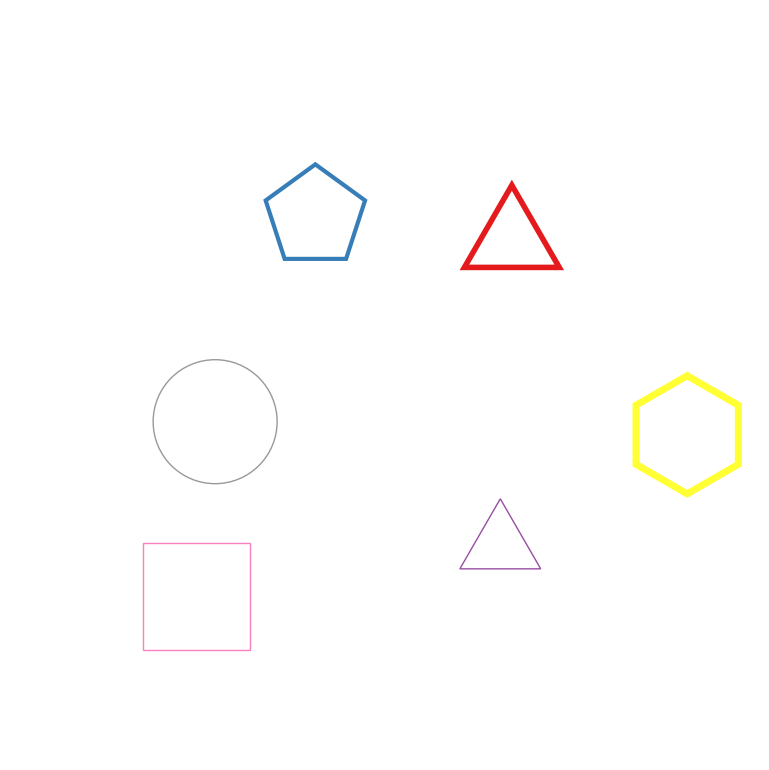[{"shape": "triangle", "thickness": 2, "radius": 0.36, "center": [0.665, 0.688]}, {"shape": "pentagon", "thickness": 1.5, "radius": 0.34, "center": [0.41, 0.719]}, {"shape": "triangle", "thickness": 0.5, "radius": 0.3, "center": [0.65, 0.292]}, {"shape": "hexagon", "thickness": 2.5, "radius": 0.38, "center": [0.892, 0.435]}, {"shape": "square", "thickness": 0.5, "radius": 0.35, "center": [0.255, 0.226]}, {"shape": "circle", "thickness": 0.5, "radius": 0.4, "center": [0.279, 0.452]}]